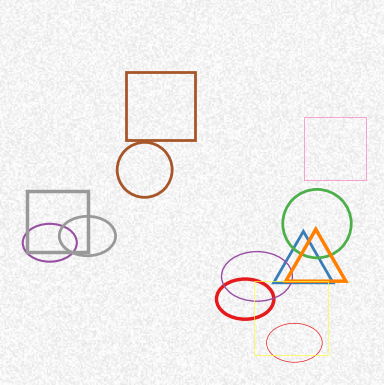[{"shape": "oval", "thickness": 2.5, "radius": 0.37, "center": [0.637, 0.223]}, {"shape": "oval", "thickness": 0.5, "radius": 0.36, "center": [0.765, 0.11]}, {"shape": "triangle", "thickness": 2, "radius": 0.45, "center": [0.788, 0.31]}, {"shape": "circle", "thickness": 2, "radius": 0.44, "center": [0.823, 0.419]}, {"shape": "oval", "thickness": 1.5, "radius": 0.35, "center": [0.129, 0.37]}, {"shape": "oval", "thickness": 1, "radius": 0.46, "center": [0.667, 0.282]}, {"shape": "triangle", "thickness": 2.5, "radius": 0.45, "center": [0.82, 0.315]}, {"shape": "square", "thickness": 0.5, "radius": 0.48, "center": [0.756, 0.174]}, {"shape": "circle", "thickness": 2, "radius": 0.36, "center": [0.376, 0.559]}, {"shape": "square", "thickness": 2, "radius": 0.44, "center": [0.417, 0.724]}, {"shape": "square", "thickness": 0.5, "radius": 0.41, "center": [0.87, 0.615]}, {"shape": "oval", "thickness": 2, "radius": 0.37, "center": [0.227, 0.387]}, {"shape": "square", "thickness": 2.5, "radius": 0.39, "center": [0.149, 0.425]}]